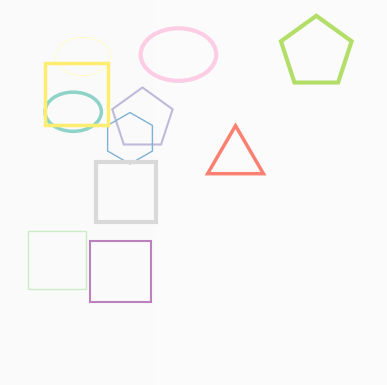[{"shape": "oval", "thickness": 2.5, "radius": 0.36, "center": [0.189, 0.71]}, {"shape": "oval", "thickness": 0.5, "radius": 0.35, "center": [0.214, 0.853]}, {"shape": "pentagon", "thickness": 1.5, "radius": 0.41, "center": [0.368, 0.691]}, {"shape": "triangle", "thickness": 2.5, "radius": 0.42, "center": [0.608, 0.59]}, {"shape": "hexagon", "thickness": 1, "radius": 0.33, "center": [0.336, 0.641]}, {"shape": "pentagon", "thickness": 3, "radius": 0.48, "center": [0.816, 0.863]}, {"shape": "oval", "thickness": 3, "radius": 0.49, "center": [0.461, 0.858]}, {"shape": "square", "thickness": 3, "radius": 0.39, "center": [0.325, 0.502]}, {"shape": "square", "thickness": 1.5, "radius": 0.4, "center": [0.311, 0.296]}, {"shape": "square", "thickness": 1, "radius": 0.38, "center": [0.146, 0.324]}, {"shape": "square", "thickness": 2.5, "radius": 0.41, "center": [0.198, 0.756]}]